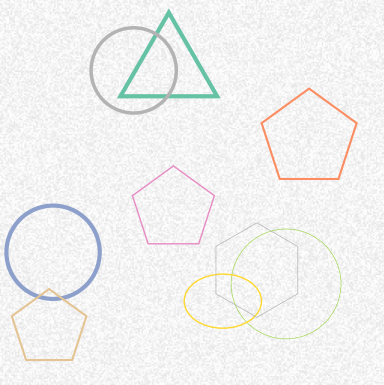[{"shape": "triangle", "thickness": 3, "radius": 0.72, "center": [0.438, 0.822]}, {"shape": "pentagon", "thickness": 1.5, "radius": 0.65, "center": [0.803, 0.64]}, {"shape": "circle", "thickness": 3, "radius": 0.61, "center": [0.138, 0.345]}, {"shape": "pentagon", "thickness": 1, "radius": 0.56, "center": [0.45, 0.457]}, {"shape": "circle", "thickness": 0.5, "radius": 0.71, "center": [0.743, 0.263]}, {"shape": "oval", "thickness": 1, "radius": 0.5, "center": [0.579, 0.218]}, {"shape": "pentagon", "thickness": 1.5, "radius": 0.51, "center": [0.128, 0.147]}, {"shape": "circle", "thickness": 2.5, "radius": 0.55, "center": [0.347, 0.817]}, {"shape": "hexagon", "thickness": 0.5, "radius": 0.61, "center": [0.667, 0.298]}]